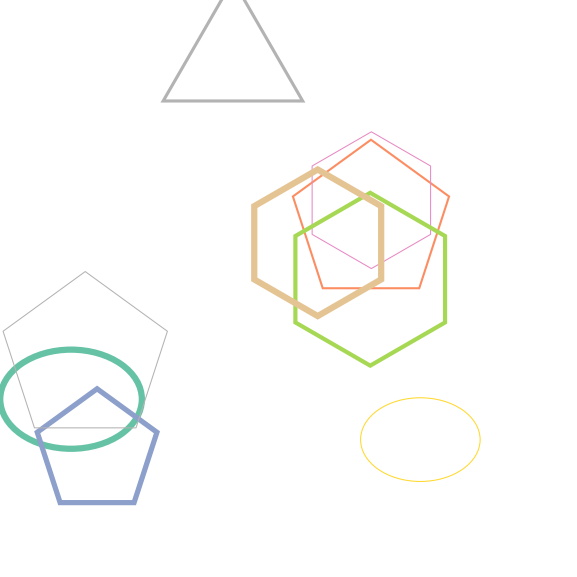[{"shape": "oval", "thickness": 3, "radius": 0.61, "center": [0.123, 0.308]}, {"shape": "pentagon", "thickness": 1, "radius": 0.71, "center": [0.642, 0.615]}, {"shape": "pentagon", "thickness": 2.5, "radius": 0.54, "center": [0.168, 0.217]}, {"shape": "hexagon", "thickness": 0.5, "radius": 0.59, "center": [0.643, 0.652]}, {"shape": "hexagon", "thickness": 2, "radius": 0.75, "center": [0.641, 0.516]}, {"shape": "oval", "thickness": 0.5, "radius": 0.52, "center": [0.728, 0.238]}, {"shape": "hexagon", "thickness": 3, "radius": 0.63, "center": [0.55, 0.579]}, {"shape": "triangle", "thickness": 1.5, "radius": 0.7, "center": [0.403, 0.894]}, {"shape": "pentagon", "thickness": 0.5, "radius": 0.75, "center": [0.148, 0.379]}]